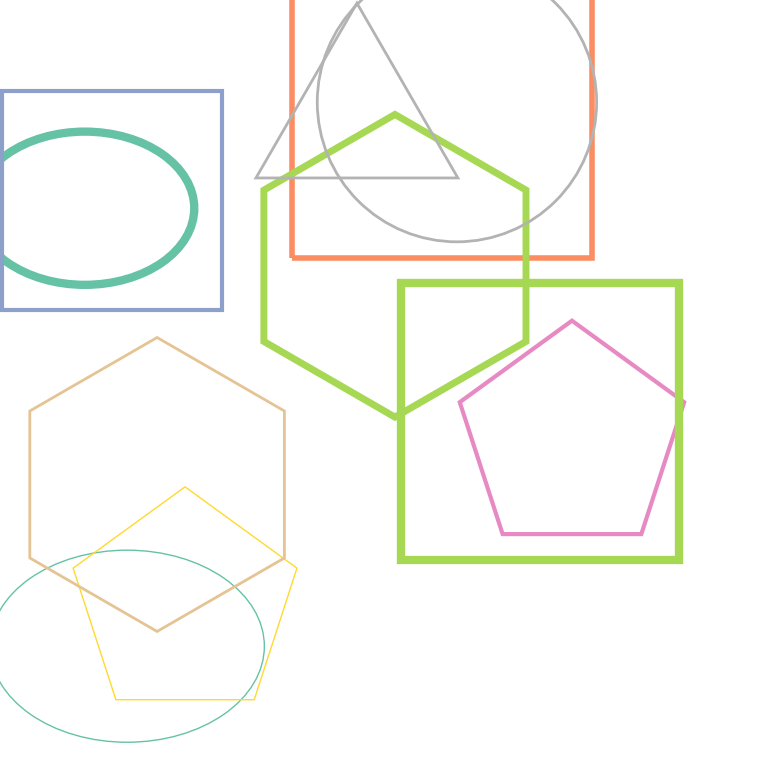[{"shape": "oval", "thickness": 3, "radius": 0.71, "center": [0.11, 0.73]}, {"shape": "oval", "thickness": 0.5, "radius": 0.89, "center": [0.165, 0.161]}, {"shape": "square", "thickness": 2, "radius": 0.97, "center": [0.574, 0.86]}, {"shape": "square", "thickness": 1.5, "radius": 0.71, "center": [0.146, 0.74]}, {"shape": "pentagon", "thickness": 1.5, "radius": 0.77, "center": [0.743, 0.43]}, {"shape": "square", "thickness": 3, "radius": 0.9, "center": [0.701, 0.453]}, {"shape": "hexagon", "thickness": 2.5, "radius": 0.98, "center": [0.513, 0.655]}, {"shape": "pentagon", "thickness": 0.5, "radius": 0.76, "center": [0.24, 0.215]}, {"shape": "hexagon", "thickness": 1, "radius": 0.95, "center": [0.204, 0.371]}, {"shape": "triangle", "thickness": 1, "radius": 0.76, "center": [0.464, 0.845]}, {"shape": "circle", "thickness": 1, "radius": 0.91, "center": [0.593, 0.867]}]